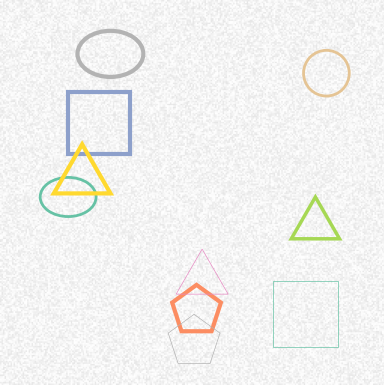[{"shape": "square", "thickness": 0.5, "radius": 0.43, "center": [0.794, 0.185]}, {"shape": "oval", "thickness": 2, "radius": 0.36, "center": [0.177, 0.488]}, {"shape": "pentagon", "thickness": 3, "radius": 0.33, "center": [0.51, 0.193]}, {"shape": "square", "thickness": 3, "radius": 0.41, "center": [0.257, 0.68]}, {"shape": "triangle", "thickness": 0.5, "radius": 0.39, "center": [0.525, 0.275]}, {"shape": "triangle", "thickness": 2.5, "radius": 0.36, "center": [0.819, 0.416]}, {"shape": "triangle", "thickness": 3, "radius": 0.43, "center": [0.213, 0.54]}, {"shape": "circle", "thickness": 2, "radius": 0.3, "center": [0.848, 0.81]}, {"shape": "oval", "thickness": 3, "radius": 0.43, "center": [0.287, 0.86]}, {"shape": "pentagon", "thickness": 0.5, "radius": 0.35, "center": [0.504, 0.113]}]